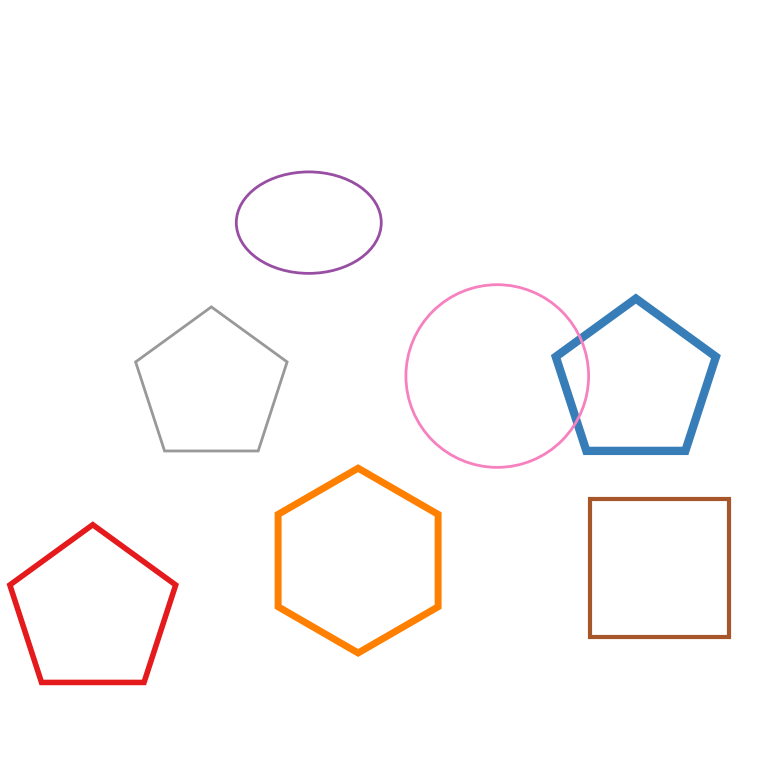[{"shape": "pentagon", "thickness": 2, "radius": 0.57, "center": [0.12, 0.205]}, {"shape": "pentagon", "thickness": 3, "radius": 0.55, "center": [0.826, 0.503]}, {"shape": "oval", "thickness": 1, "radius": 0.47, "center": [0.401, 0.711]}, {"shape": "hexagon", "thickness": 2.5, "radius": 0.6, "center": [0.465, 0.272]}, {"shape": "square", "thickness": 1.5, "radius": 0.45, "center": [0.857, 0.262]}, {"shape": "circle", "thickness": 1, "radius": 0.59, "center": [0.646, 0.512]}, {"shape": "pentagon", "thickness": 1, "radius": 0.52, "center": [0.275, 0.498]}]